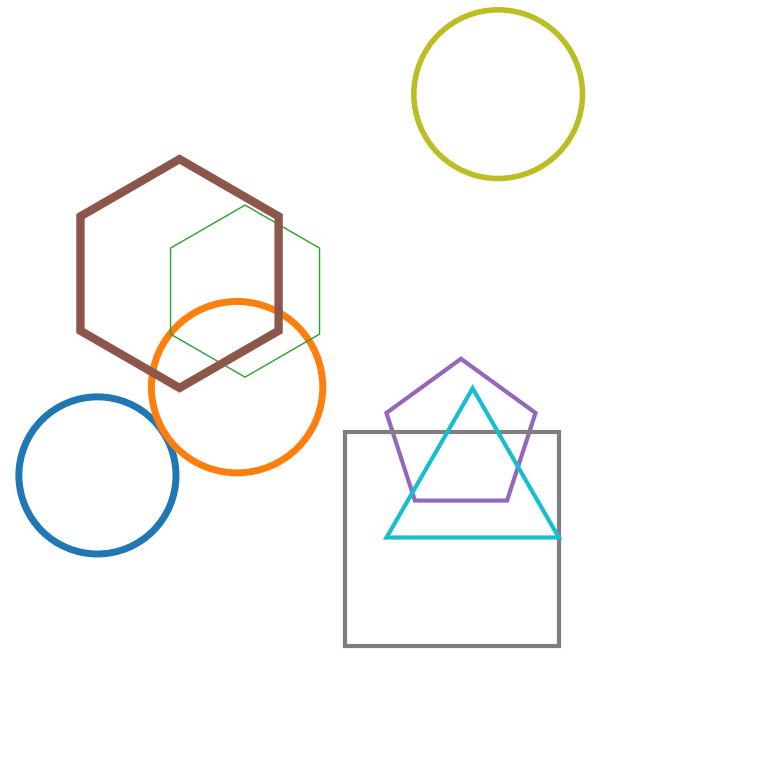[{"shape": "circle", "thickness": 2.5, "radius": 0.51, "center": [0.127, 0.383]}, {"shape": "circle", "thickness": 2.5, "radius": 0.56, "center": [0.308, 0.497]}, {"shape": "hexagon", "thickness": 0.5, "radius": 0.56, "center": [0.318, 0.622]}, {"shape": "pentagon", "thickness": 1.5, "radius": 0.51, "center": [0.599, 0.432]}, {"shape": "hexagon", "thickness": 3, "radius": 0.74, "center": [0.233, 0.645]}, {"shape": "square", "thickness": 1.5, "radius": 0.69, "center": [0.587, 0.3]}, {"shape": "circle", "thickness": 2, "radius": 0.55, "center": [0.647, 0.878]}, {"shape": "triangle", "thickness": 1.5, "radius": 0.65, "center": [0.614, 0.367]}]